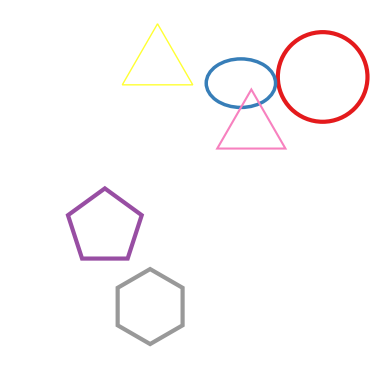[{"shape": "circle", "thickness": 3, "radius": 0.58, "center": [0.838, 0.8]}, {"shape": "oval", "thickness": 2.5, "radius": 0.45, "center": [0.626, 0.784]}, {"shape": "pentagon", "thickness": 3, "radius": 0.5, "center": [0.272, 0.41]}, {"shape": "triangle", "thickness": 1, "radius": 0.53, "center": [0.409, 0.833]}, {"shape": "triangle", "thickness": 1.5, "radius": 0.51, "center": [0.653, 0.665]}, {"shape": "hexagon", "thickness": 3, "radius": 0.49, "center": [0.39, 0.204]}]